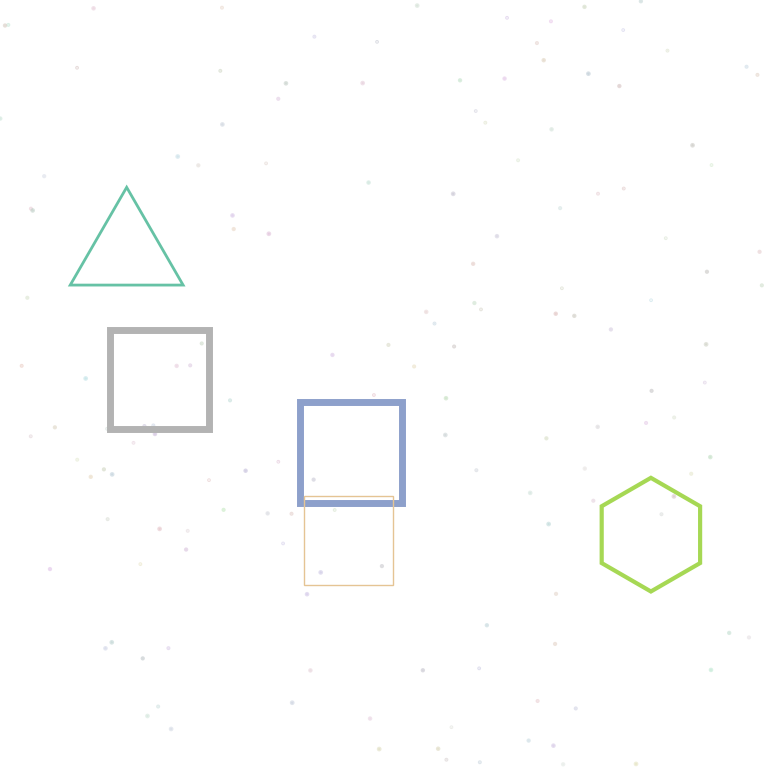[{"shape": "triangle", "thickness": 1, "radius": 0.42, "center": [0.165, 0.672]}, {"shape": "square", "thickness": 2.5, "radius": 0.33, "center": [0.456, 0.412]}, {"shape": "hexagon", "thickness": 1.5, "radius": 0.37, "center": [0.845, 0.306]}, {"shape": "square", "thickness": 0.5, "radius": 0.29, "center": [0.453, 0.298]}, {"shape": "square", "thickness": 2.5, "radius": 0.32, "center": [0.207, 0.507]}]